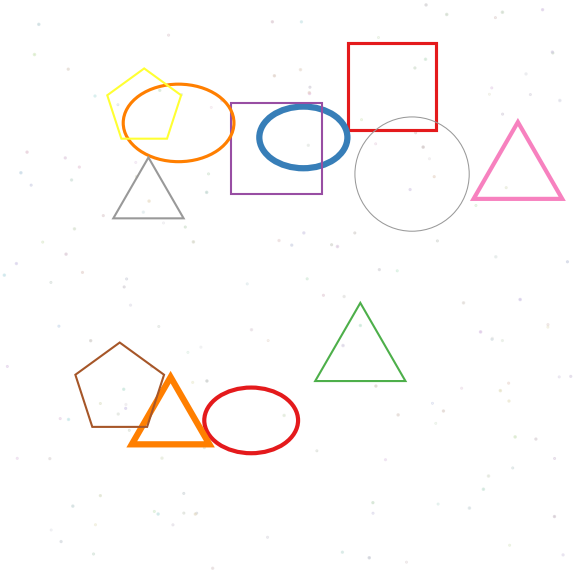[{"shape": "square", "thickness": 1.5, "radius": 0.38, "center": [0.679, 0.849]}, {"shape": "oval", "thickness": 2, "radius": 0.41, "center": [0.435, 0.271]}, {"shape": "oval", "thickness": 3, "radius": 0.38, "center": [0.525, 0.761]}, {"shape": "triangle", "thickness": 1, "radius": 0.45, "center": [0.624, 0.384]}, {"shape": "square", "thickness": 1, "radius": 0.39, "center": [0.479, 0.742]}, {"shape": "triangle", "thickness": 3, "radius": 0.39, "center": [0.295, 0.269]}, {"shape": "oval", "thickness": 1.5, "radius": 0.48, "center": [0.309, 0.786]}, {"shape": "pentagon", "thickness": 1, "radius": 0.34, "center": [0.25, 0.813]}, {"shape": "pentagon", "thickness": 1, "radius": 0.4, "center": [0.207, 0.325]}, {"shape": "triangle", "thickness": 2, "radius": 0.44, "center": [0.897, 0.699]}, {"shape": "circle", "thickness": 0.5, "radius": 0.49, "center": [0.714, 0.698]}, {"shape": "triangle", "thickness": 1, "radius": 0.35, "center": [0.257, 0.656]}]